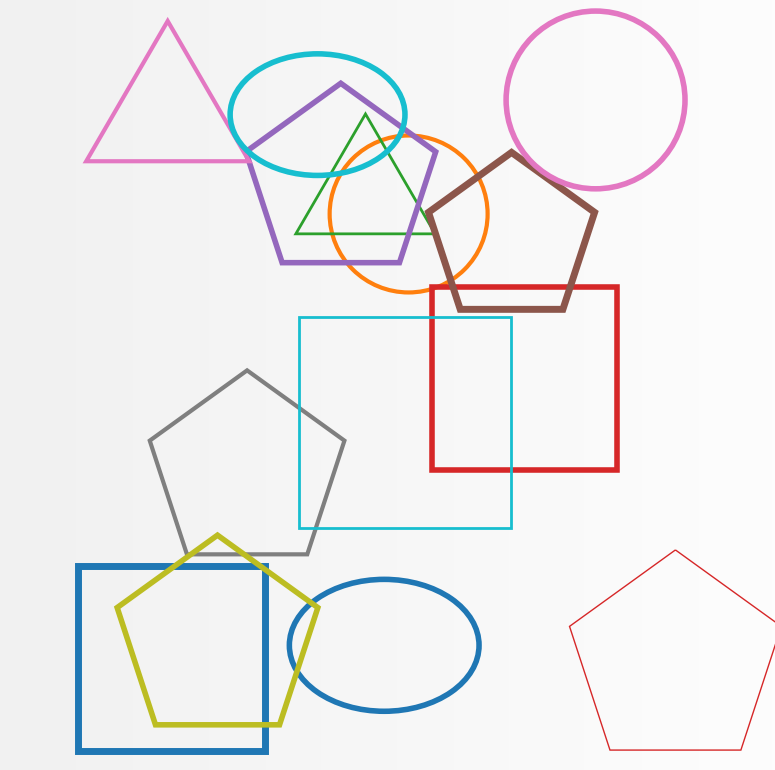[{"shape": "oval", "thickness": 2, "radius": 0.61, "center": [0.496, 0.162]}, {"shape": "square", "thickness": 2.5, "radius": 0.6, "center": [0.222, 0.145]}, {"shape": "circle", "thickness": 1.5, "radius": 0.51, "center": [0.527, 0.722]}, {"shape": "triangle", "thickness": 1, "radius": 0.52, "center": [0.472, 0.748]}, {"shape": "pentagon", "thickness": 0.5, "radius": 0.72, "center": [0.872, 0.142]}, {"shape": "square", "thickness": 2, "radius": 0.6, "center": [0.677, 0.508]}, {"shape": "pentagon", "thickness": 2, "radius": 0.64, "center": [0.44, 0.763]}, {"shape": "pentagon", "thickness": 2.5, "radius": 0.56, "center": [0.66, 0.689]}, {"shape": "circle", "thickness": 2, "radius": 0.58, "center": [0.768, 0.87]}, {"shape": "triangle", "thickness": 1.5, "radius": 0.61, "center": [0.216, 0.851]}, {"shape": "pentagon", "thickness": 1.5, "radius": 0.66, "center": [0.319, 0.387]}, {"shape": "pentagon", "thickness": 2, "radius": 0.68, "center": [0.281, 0.169]}, {"shape": "oval", "thickness": 2, "radius": 0.56, "center": [0.41, 0.851]}, {"shape": "square", "thickness": 1, "radius": 0.68, "center": [0.523, 0.451]}]